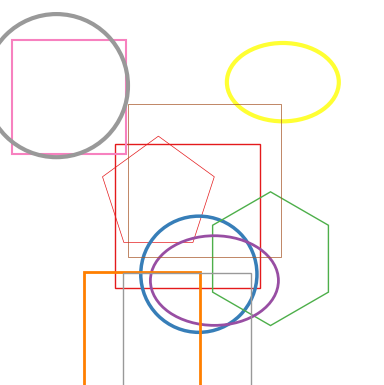[{"shape": "pentagon", "thickness": 0.5, "radius": 0.76, "center": [0.411, 0.494]}, {"shape": "square", "thickness": 1, "radius": 0.94, "center": [0.487, 0.438]}, {"shape": "circle", "thickness": 2.5, "radius": 0.75, "center": [0.517, 0.288]}, {"shape": "hexagon", "thickness": 1, "radius": 0.87, "center": [0.703, 0.328]}, {"shape": "oval", "thickness": 2, "radius": 0.83, "center": [0.557, 0.271]}, {"shape": "square", "thickness": 2, "radius": 0.75, "center": [0.37, 0.143]}, {"shape": "oval", "thickness": 3, "radius": 0.73, "center": [0.735, 0.787]}, {"shape": "square", "thickness": 0.5, "radius": 0.99, "center": [0.532, 0.532]}, {"shape": "square", "thickness": 1.5, "radius": 0.74, "center": [0.18, 0.747]}, {"shape": "circle", "thickness": 3, "radius": 0.93, "center": [0.147, 0.778]}, {"shape": "square", "thickness": 1, "radius": 0.83, "center": [0.485, 0.126]}]